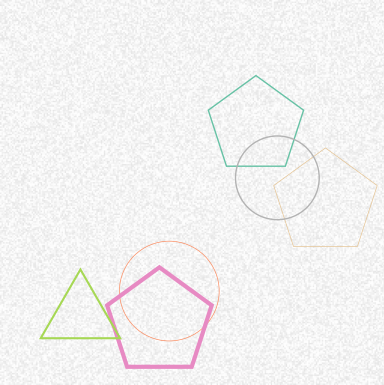[{"shape": "pentagon", "thickness": 1, "radius": 0.65, "center": [0.665, 0.674]}, {"shape": "circle", "thickness": 0.5, "radius": 0.65, "center": [0.44, 0.244]}, {"shape": "pentagon", "thickness": 3, "radius": 0.71, "center": [0.414, 0.163]}, {"shape": "triangle", "thickness": 1.5, "radius": 0.6, "center": [0.209, 0.181]}, {"shape": "pentagon", "thickness": 0.5, "radius": 0.71, "center": [0.845, 0.474]}, {"shape": "circle", "thickness": 1, "radius": 0.54, "center": [0.72, 0.538]}]